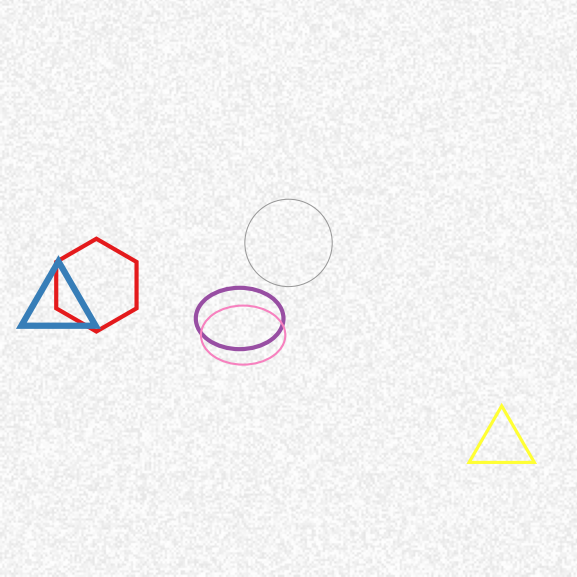[{"shape": "hexagon", "thickness": 2, "radius": 0.4, "center": [0.167, 0.505]}, {"shape": "triangle", "thickness": 3, "radius": 0.37, "center": [0.101, 0.472]}, {"shape": "oval", "thickness": 2, "radius": 0.38, "center": [0.415, 0.448]}, {"shape": "triangle", "thickness": 1.5, "radius": 0.33, "center": [0.869, 0.231]}, {"shape": "oval", "thickness": 1, "radius": 0.37, "center": [0.421, 0.419]}, {"shape": "circle", "thickness": 0.5, "radius": 0.38, "center": [0.5, 0.578]}]